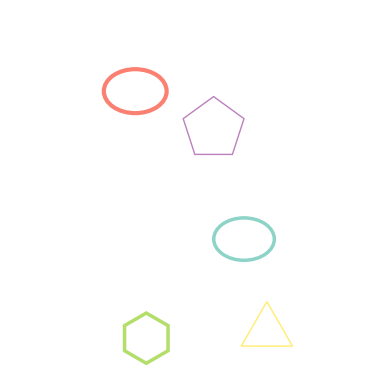[{"shape": "oval", "thickness": 2.5, "radius": 0.39, "center": [0.634, 0.379]}, {"shape": "oval", "thickness": 3, "radius": 0.41, "center": [0.351, 0.763]}, {"shape": "hexagon", "thickness": 2.5, "radius": 0.33, "center": [0.38, 0.122]}, {"shape": "pentagon", "thickness": 1, "radius": 0.42, "center": [0.555, 0.666]}, {"shape": "triangle", "thickness": 1, "radius": 0.38, "center": [0.693, 0.14]}]